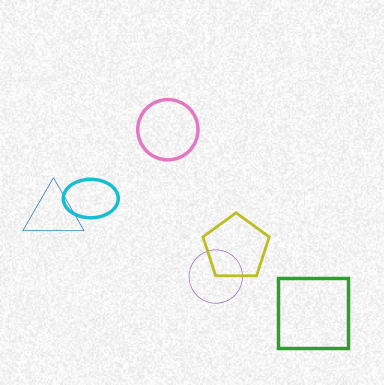[{"shape": "triangle", "thickness": 0.5, "radius": 0.46, "center": [0.139, 0.447]}, {"shape": "square", "thickness": 2.5, "radius": 0.45, "center": [0.812, 0.188]}, {"shape": "circle", "thickness": 0.5, "radius": 0.35, "center": [0.561, 0.282]}, {"shape": "circle", "thickness": 2.5, "radius": 0.39, "center": [0.436, 0.663]}, {"shape": "pentagon", "thickness": 2, "radius": 0.45, "center": [0.613, 0.357]}, {"shape": "oval", "thickness": 2.5, "radius": 0.36, "center": [0.236, 0.484]}]